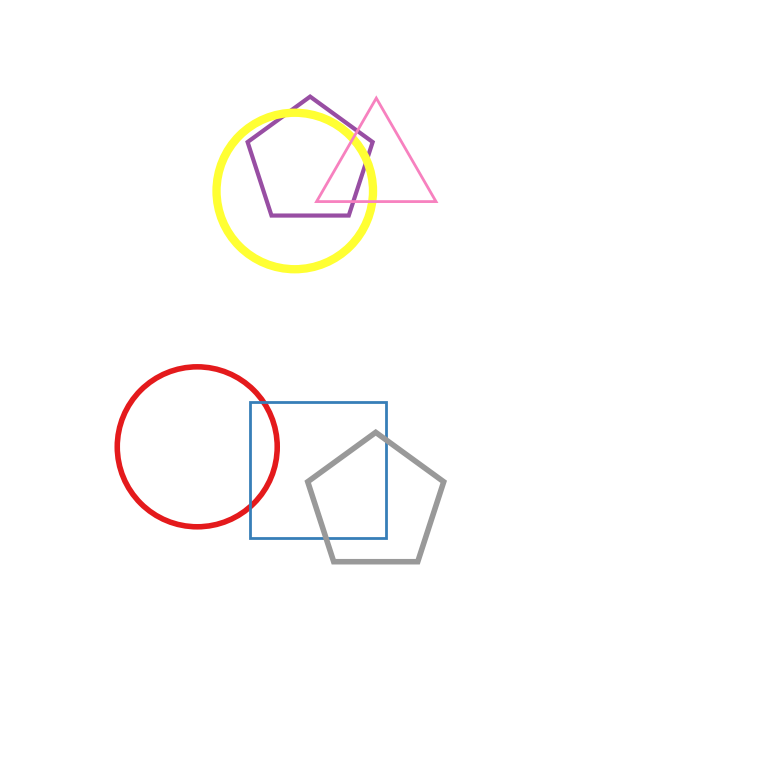[{"shape": "circle", "thickness": 2, "radius": 0.52, "center": [0.256, 0.42]}, {"shape": "square", "thickness": 1, "radius": 0.44, "center": [0.413, 0.39]}, {"shape": "pentagon", "thickness": 1.5, "radius": 0.43, "center": [0.403, 0.789]}, {"shape": "circle", "thickness": 3, "radius": 0.51, "center": [0.383, 0.752]}, {"shape": "triangle", "thickness": 1, "radius": 0.45, "center": [0.489, 0.783]}, {"shape": "pentagon", "thickness": 2, "radius": 0.46, "center": [0.488, 0.346]}]